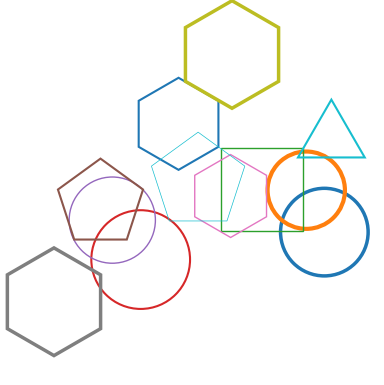[{"shape": "circle", "thickness": 2.5, "radius": 0.57, "center": [0.842, 0.397]}, {"shape": "hexagon", "thickness": 1.5, "radius": 0.6, "center": [0.464, 0.678]}, {"shape": "circle", "thickness": 3, "radius": 0.5, "center": [0.795, 0.506]}, {"shape": "square", "thickness": 1, "radius": 0.54, "center": [0.68, 0.508]}, {"shape": "circle", "thickness": 1.5, "radius": 0.64, "center": [0.365, 0.326]}, {"shape": "circle", "thickness": 1, "radius": 0.56, "center": [0.292, 0.428]}, {"shape": "pentagon", "thickness": 1.5, "radius": 0.58, "center": [0.261, 0.472]}, {"shape": "hexagon", "thickness": 1, "radius": 0.54, "center": [0.599, 0.491]}, {"shape": "hexagon", "thickness": 2.5, "radius": 0.7, "center": [0.14, 0.216]}, {"shape": "hexagon", "thickness": 2.5, "radius": 0.7, "center": [0.603, 0.858]}, {"shape": "pentagon", "thickness": 0.5, "radius": 0.64, "center": [0.515, 0.529]}, {"shape": "triangle", "thickness": 1.5, "radius": 0.5, "center": [0.861, 0.641]}]